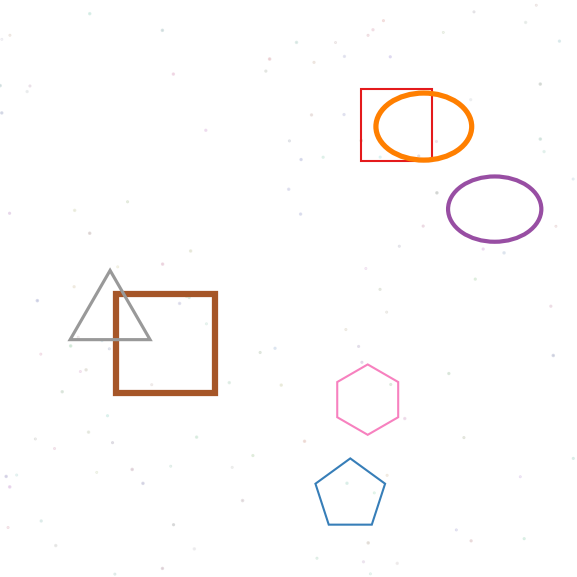[{"shape": "square", "thickness": 1, "radius": 0.31, "center": [0.687, 0.783]}, {"shape": "pentagon", "thickness": 1, "radius": 0.32, "center": [0.607, 0.142]}, {"shape": "oval", "thickness": 2, "radius": 0.4, "center": [0.857, 0.637]}, {"shape": "oval", "thickness": 2.5, "radius": 0.41, "center": [0.734, 0.78]}, {"shape": "square", "thickness": 3, "radius": 0.43, "center": [0.287, 0.405]}, {"shape": "hexagon", "thickness": 1, "radius": 0.3, "center": [0.637, 0.307]}, {"shape": "triangle", "thickness": 1.5, "radius": 0.4, "center": [0.191, 0.451]}]